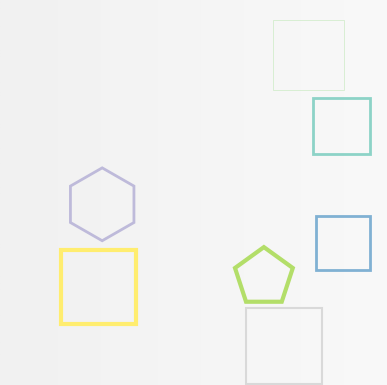[{"shape": "square", "thickness": 2, "radius": 0.37, "center": [0.88, 0.673]}, {"shape": "hexagon", "thickness": 2, "radius": 0.47, "center": [0.264, 0.469]}, {"shape": "square", "thickness": 2, "radius": 0.35, "center": [0.885, 0.369]}, {"shape": "pentagon", "thickness": 3, "radius": 0.39, "center": [0.681, 0.28]}, {"shape": "square", "thickness": 1.5, "radius": 0.49, "center": [0.733, 0.101]}, {"shape": "square", "thickness": 0.5, "radius": 0.45, "center": [0.797, 0.858]}, {"shape": "square", "thickness": 3, "radius": 0.48, "center": [0.255, 0.254]}]